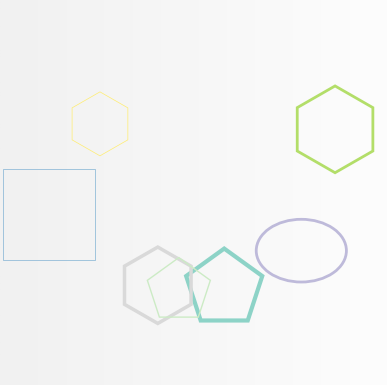[{"shape": "pentagon", "thickness": 3, "radius": 0.52, "center": [0.579, 0.251]}, {"shape": "oval", "thickness": 2, "radius": 0.58, "center": [0.778, 0.349]}, {"shape": "square", "thickness": 0.5, "radius": 0.59, "center": [0.126, 0.442]}, {"shape": "hexagon", "thickness": 2, "radius": 0.56, "center": [0.865, 0.664]}, {"shape": "hexagon", "thickness": 2.5, "radius": 0.5, "center": [0.407, 0.259]}, {"shape": "pentagon", "thickness": 1, "radius": 0.43, "center": [0.462, 0.245]}, {"shape": "hexagon", "thickness": 0.5, "radius": 0.42, "center": [0.258, 0.678]}]